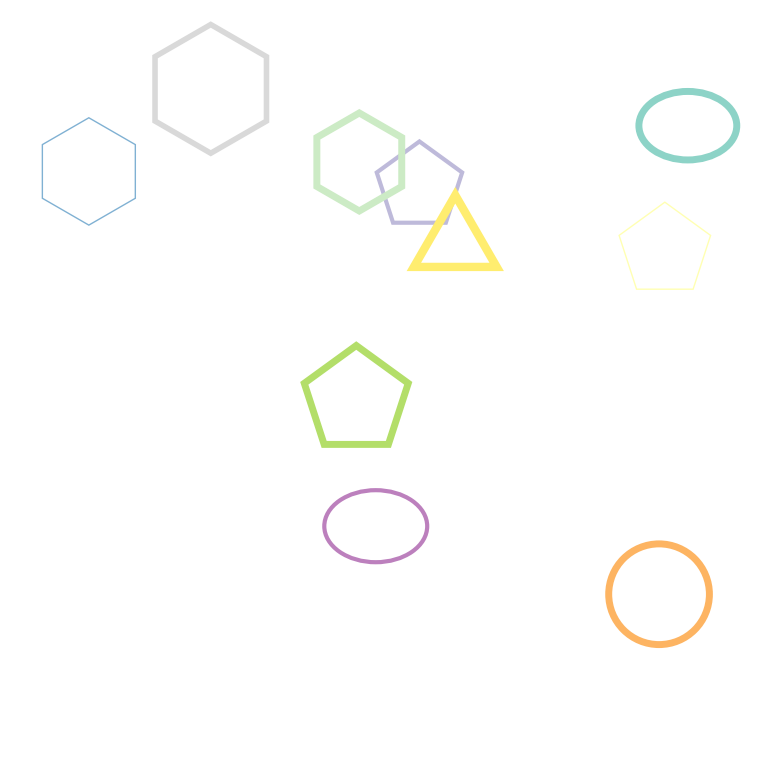[{"shape": "oval", "thickness": 2.5, "radius": 0.32, "center": [0.893, 0.837]}, {"shape": "pentagon", "thickness": 0.5, "radius": 0.31, "center": [0.863, 0.675]}, {"shape": "pentagon", "thickness": 1.5, "radius": 0.29, "center": [0.545, 0.758]}, {"shape": "hexagon", "thickness": 0.5, "radius": 0.35, "center": [0.115, 0.777]}, {"shape": "circle", "thickness": 2.5, "radius": 0.33, "center": [0.856, 0.228]}, {"shape": "pentagon", "thickness": 2.5, "radius": 0.35, "center": [0.463, 0.48]}, {"shape": "hexagon", "thickness": 2, "radius": 0.42, "center": [0.274, 0.885]}, {"shape": "oval", "thickness": 1.5, "radius": 0.33, "center": [0.488, 0.317]}, {"shape": "hexagon", "thickness": 2.5, "radius": 0.32, "center": [0.467, 0.79]}, {"shape": "triangle", "thickness": 3, "radius": 0.31, "center": [0.591, 0.684]}]